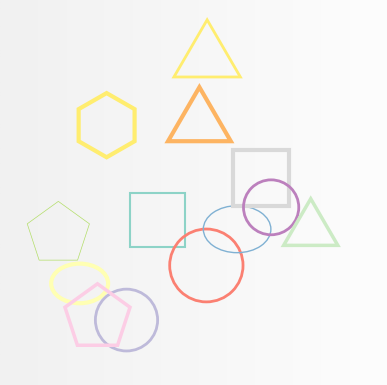[{"shape": "square", "thickness": 1.5, "radius": 0.35, "center": [0.406, 0.428]}, {"shape": "oval", "thickness": 3, "radius": 0.37, "center": [0.206, 0.264]}, {"shape": "circle", "thickness": 2, "radius": 0.4, "center": [0.326, 0.169]}, {"shape": "circle", "thickness": 2, "radius": 0.47, "center": [0.533, 0.311]}, {"shape": "oval", "thickness": 1, "radius": 0.44, "center": [0.612, 0.405]}, {"shape": "triangle", "thickness": 3, "radius": 0.47, "center": [0.515, 0.68]}, {"shape": "pentagon", "thickness": 0.5, "radius": 0.42, "center": [0.151, 0.393]}, {"shape": "pentagon", "thickness": 2.5, "radius": 0.44, "center": [0.252, 0.175]}, {"shape": "square", "thickness": 3, "radius": 0.36, "center": [0.673, 0.538]}, {"shape": "circle", "thickness": 2, "radius": 0.36, "center": [0.7, 0.462]}, {"shape": "triangle", "thickness": 2.5, "radius": 0.4, "center": [0.802, 0.403]}, {"shape": "hexagon", "thickness": 3, "radius": 0.42, "center": [0.275, 0.675]}, {"shape": "triangle", "thickness": 2, "radius": 0.49, "center": [0.535, 0.85]}]